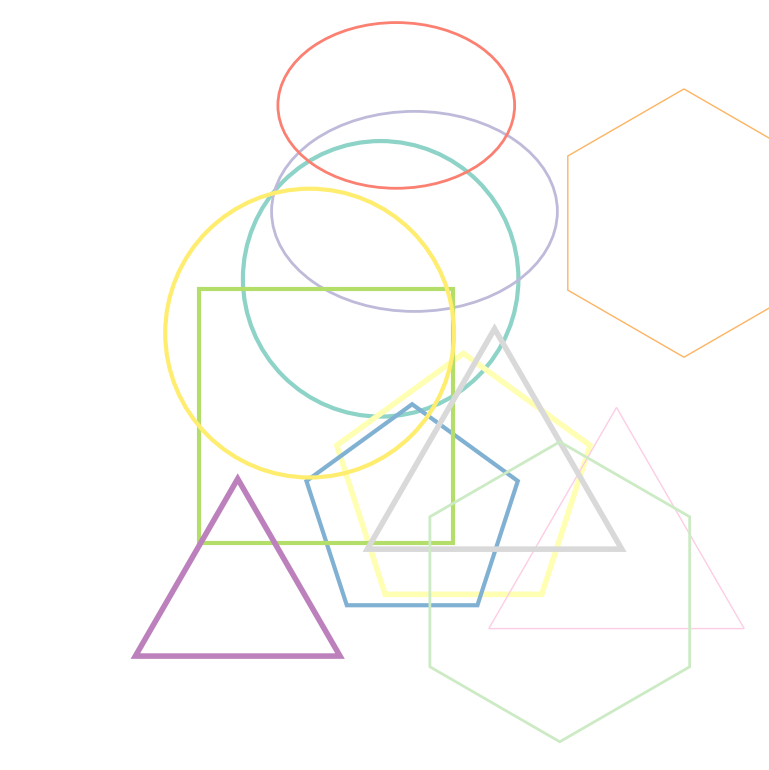[{"shape": "circle", "thickness": 1.5, "radius": 0.89, "center": [0.494, 0.638]}, {"shape": "pentagon", "thickness": 2, "radius": 0.86, "center": [0.602, 0.368]}, {"shape": "oval", "thickness": 1, "radius": 0.93, "center": [0.538, 0.725]}, {"shape": "oval", "thickness": 1, "radius": 0.77, "center": [0.515, 0.863]}, {"shape": "pentagon", "thickness": 1.5, "radius": 0.72, "center": [0.535, 0.331]}, {"shape": "hexagon", "thickness": 0.5, "radius": 0.87, "center": [0.888, 0.71]}, {"shape": "square", "thickness": 1.5, "radius": 0.83, "center": [0.423, 0.46]}, {"shape": "triangle", "thickness": 0.5, "radius": 0.96, "center": [0.801, 0.279]}, {"shape": "triangle", "thickness": 2, "radius": 0.95, "center": [0.642, 0.382]}, {"shape": "triangle", "thickness": 2, "radius": 0.77, "center": [0.309, 0.225]}, {"shape": "hexagon", "thickness": 1, "radius": 0.97, "center": [0.727, 0.231]}, {"shape": "circle", "thickness": 1.5, "radius": 0.94, "center": [0.402, 0.567]}]